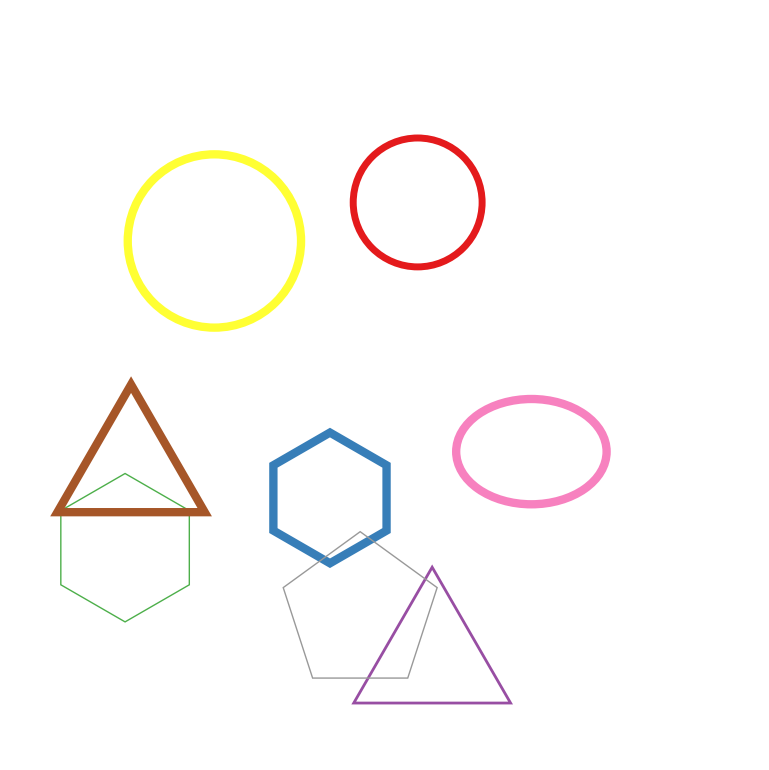[{"shape": "circle", "thickness": 2.5, "radius": 0.42, "center": [0.542, 0.737]}, {"shape": "hexagon", "thickness": 3, "radius": 0.42, "center": [0.429, 0.353]}, {"shape": "hexagon", "thickness": 0.5, "radius": 0.48, "center": [0.162, 0.289]}, {"shape": "triangle", "thickness": 1, "radius": 0.59, "center": [0.561, 0.146]}, {"shape": "circle", "thickness": 3, "radius": 0.56, "center": [0.278, 0.687]}, {"shape": "triangle", "thickness": 3, "radius": 0.55, "center": [0.17, 0.39]}, {"shape": "oval", "thickness": 3, "radius": 0.49, "center": [0.69, 0.413]}, {"shape": "pentagon", "thickness": 0.5, "radius": 0.53, "center": [0.468, 0.204]}]